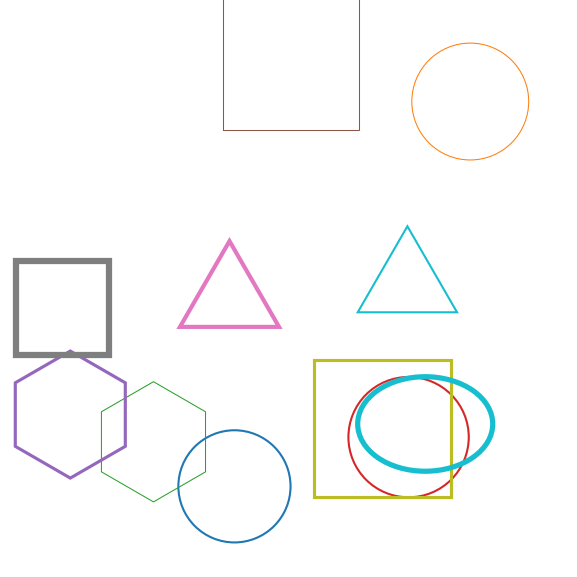[{"shape": "circle", "thickness": 1, "radius": 0.49, "center": [0.406, 0.157]}, {"shape": "circle", "thickness": 0.5, "radius": 0.51, "center": [0.814, 0.823]}, {"shape": "hexagon", "thickness": 0.5, "radius": 0.52, "center": [0.266, 0.234]}, {"shape": "circle", "thickness": 1, "radius": 0.52, "center": [0.708, 0.242]}, {"shape": "hexagon", "thickness": 1.5, "radius": 0.55, "center": [0.122, 0.281]}, {"shape": "square", "thickness": 0.5, "radius": 0.59, "center": [0.504, 0.892]}, {"shape": "triangle", "thickness": 2, "radius": 0.5, "center": [0.397, 0.483]}, {"shape": "square", "thickness": 3, "radius": 0.4, "center": [0.109, 0.466]}, {"shape": "square", "thickness": 1.5, "radius": 0.59, "center": [0.662, 0.257]}, {"shape": "triangle", "thickness": 1, "radius": 0.5, "center": [0.705, 0.508]}, {"shape": "oval", "thickness": 2.5, "radius": 0.58, "center": [0.736, 0.265]}]